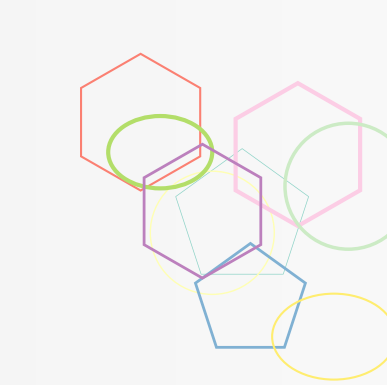[{"shape": "pentagon", "thickness": 0.5, "radius": 0.9, "center": [0.625, 0.434]}, {"shape": "circle", "thickness": 1, "radius": 0.8, "center": [0.548, 0.395]}, {"shape": "hexagon", "thickness": 1.5, "radius": 0.89, "center": [0.363, 0.683]}, {"shape": "pentagon", "thickness": 2, "radius": 0.75, "center": [0.646, 0.219]}, {"shape": "oval", "thickness": 3, "radius": 0.67, "center": [0.413, 0.605]}, {"shape": "hexagon", "thickness": 3, "radius": 0.93, "center": [0.769, 0.598]}, {"shape": "hexagon", "thickness": 2, "radius": 0.87, "center": [0.522, 0.451]}, {"shape": "circle", "thickness": 2.5, "radius": 0.82, "center": [0.899, 0.516]}, {"shape": "oval", "thickness": 1.5, "radius": 0.8, "center": [0.862, 0.126]}]